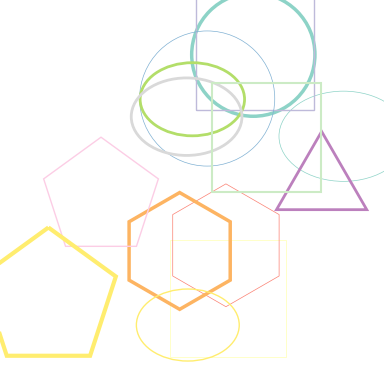[{"shape": "oval", "thickness": 0.5, "radius": 0.84, "center": [0.892, 0.646]}, {"shape": "circle", "thickness": 2.5, "radius": 0.8, "center": [0.658, 0.858]}, {"shape": "square", "thickness": 0.5, "radius": 0.76, "center": [0.592, 0.224]}, {"shape": "square", "thickness": 1, "radius": 0.76, "center": [0.663, 0.868]}, {"shape": "hexagon", "thickness": 0.5, "radius": 0.8, "center": [0.587, 0.363]}, {"shape": "circle", "thickness": 0.5, "radius": 0.88, "center": [0.538, 0.744]}, {"shape": "hexagon", "thickness": 2.5, "radius": 0.76, "center": [0.467, 0.348]}, {"shape": "oval", "thickness": 2, "radius": 0.68, "center": [0.5, 0.742]}, {"shape": "pentagon", "thickness": 1, "radius": 0.78, "center": [0.262, 0.487]}, {"shape": "oval", "thickness": 2, "radius": 0.72, "center": [0.485, 0.697]}, {"shape": "triangle", "thickness": 2, "radius": 0.68, "center": [0.835, 0.523]}, {"shape": "square", "thickness": 1.5, "radius": 0.71, "center": [0.693, 0.643]}, {"shape": "oval", "thickness": 1, "radius": 0.67, "center": [0.488, 0.156]}, {"shape": "pentagon", "thickness": 3, "radius": 0.92, "center": [0.126, 0.225]}]